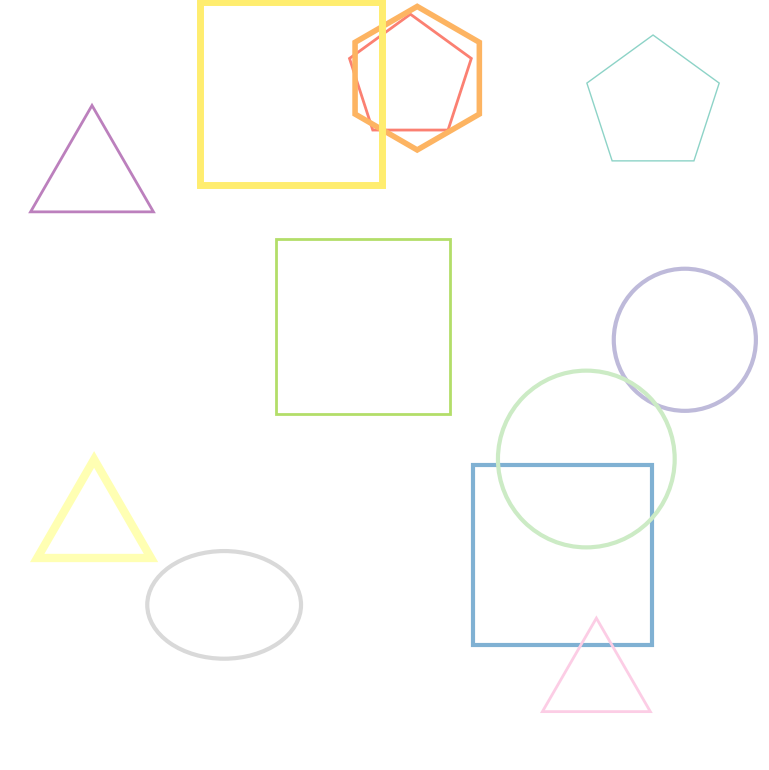[{"shape": "pentagon", "thickness": 0.5, "radius": 0.45, "center": [0.848, 0.864]}, {"shape": "triangle", "thickness": 3, "radius": 0.43, "center": [0.122, 0.318]}, {"shape": "circle", "thickness": 1.5, "radius": 0.46, "center": [0.889, 0.559]}, {"shape": "pentagon", "thickness": 1, "radius": 0.42, "center": [0.533, 0.898]}, {"shape": "square", "thickness": 1.5, "radius": 0.58, "center": [0.73, 0.279]}, {"shape": "hexagon", "thickness": 2, "radius": 0.47, "center": [0.542, 0.898]}, {"shape": "square", "thickness": 1, "radius": 0.57, "center": [0.472, 0.576]}, {"shape": "triangle", "thickness": 1, "radius": 0.4, "center": [0.775, 0.116]}, {"shape": "oval", "thickness": 1.5, "radius": 0.5, "center": [0.291, 0.214]}, {"shape": "triangle", "thickness": 1, "radius": 0.46, "center": [0.119, 0.771]}, {"shape": "circle", "thickness": 1.5, "radius": 0.57, "center": [0.761, 0.404]}, {"shape": "square", "thickness": 2.5, "radius": 0.59, "center": [0.378, 0.878]}]